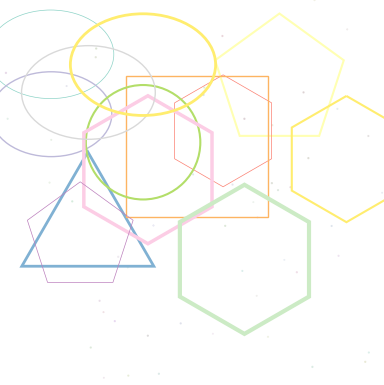[{"shape": "oval", "thickness": 0.5, "radius": 0.82, "center": [0.131, 0.859]}, {"shape": "pentagon", "thickness": 1.5, "radius": 0.88, "center": [0.726, 0.789]}, {"shape": "oval", "thickness": 1, "radius": 0.79, "center": [0.133, 0.703]}, {"shape": "hexagon", "thickness": 0.5, "radius": 0.73, "center": [0.579, 0.66]}, {"shape": "triangle", "thickness": 2, "radius": 0.99, "center": [0.228, 0.407]}, {"shape": "square", "thickness": 1, "radius": 0.92, "center": [0.512, 0.619]}, {"shape": "circle", "thickness": 1.5, "radius": 0.74, "center": [0.372, 0.631]}, {"shape": "hexagon", "thickness": 2.5, "radius": 0.96, "center": [0.384, 0.559]}, {"shape": "oval", "thickness": 1, "radius": 0.87, "center": [0.23, 0.76]}, {"shape": "pentagon", "thickness": 0.5, "radius": 0.72, "center": [0.208, 0.383]}, {"shape": "hexagon", "thickness": 3, "radius": 0.97, "center": [0.635, 0.326]}, {"shape": "oval", "thickness": 2, "radius": 0.94, "center": [0.371, 0.832]}, {"shape": "hexagon", "thickness": 1.5, "radius": 0.82, "center": [0.9, 0.587]}]